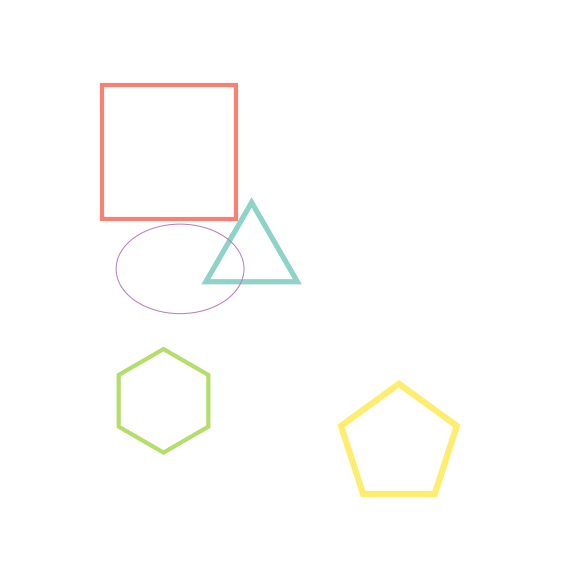[{"shape": "triangle", "thickness": 2.5, "radius": 0.46, "center": [0.436, 0.557]}, {"shape": "square", "thickness": 2, "radius": 0.58, "center": [0.292, 0.736]}, {"shape": "hexagon", "thickness": 2, "radius": 0.45, "center": [0.283, 0.305]}, {"shape": "oval", "thickness": 0.5, "radius": 0.55, "center": [0.312, 0.534]}, {"shape": "pentagon", "thickness": 3, "radius": 0.53, "center": [0.691, 0.229]}]